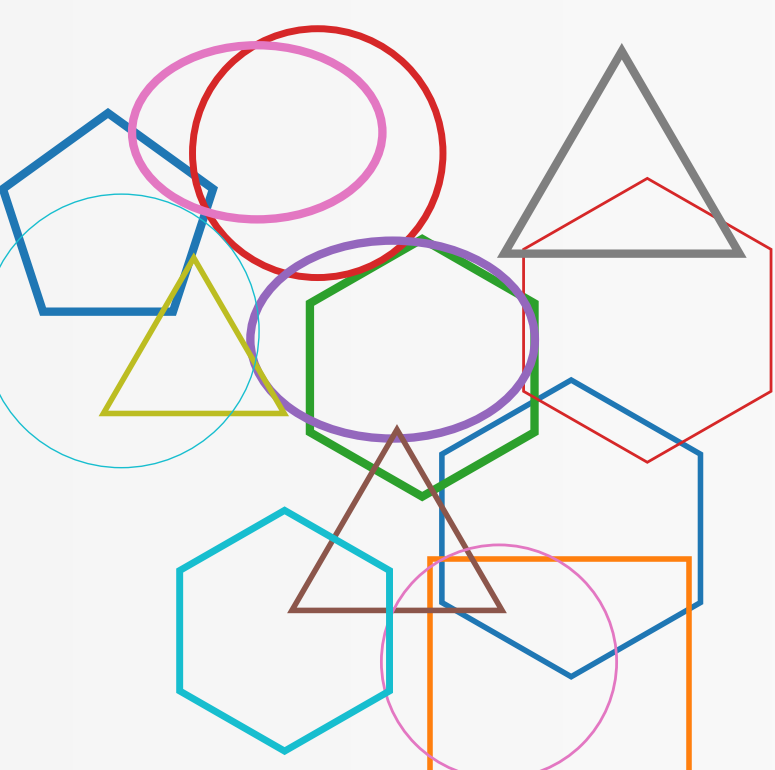[{"shape": "pentagon", "thickness": 3, "radius": 0.71, "center": [0.139, 0.711]}, {"shape": "hexagon", "thickness": 2, "radius": 0.96, "center": [0.737, 0.314]}, {"shape": "square", "thickness": 2, "radius": 0.84, "center": [0.722, 0.107]}, {"shape": "hexagon", "thickness": 3, "radius": 0.84, "center": [0.545, 0.522]}, {"shape": "hexagon", "thickness": 1, "radius": 0.92, "center": [0.835, 0.584]}, {"shape": "circle", "thickness": 2.5, "radius": 0.81, "center": [0.41, 0.801]}, {"shape": "oval", "thickness": 3, "radius": 0.92, "center": [0.507, 0.559]}, {"shape": "triangle", "thickness": 2, "radius": 0.78, "center": [0.512, 0.286]}, {"shape": "circle", "thickness": 1, "radius": 0.76, "center": [0.644, 0.141]}, {"shape": "oval", "thickness": 3, "radius": 0.81, "center": [0.332, 0.828]}, {"shape": "triangle", "thickness": 3, "radius": 0.88, "center": [0.802, 0.758]}, {"shape": "triangle", "thickness": 2, "radius": 0.67, "center": [0.25, 0.53]}, {"shape": "circle", "thickness": 0.5, "radius": 0.89, "center": [0.157, 0.57]}, {"shape": "hexagon", "thickness": 2.5, "radius": 0.78, "center": [0.367, 0.181]}]